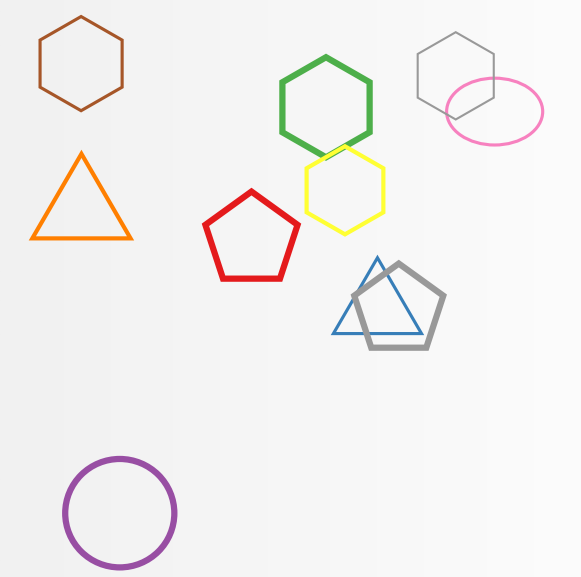[{"shape": "pentagon", "thickness": 3, "radius": 0.42, "center": [0.433, 0.584]}, {"shape": "triangle", "thickness": 1.5, "radius": 0.44, "center": [0.649, 0.465]}, {"shape": "hexagon", "thickness": 3, "radius": 0.43, "center": [0.561, 0.813]}, {"shape": "circle", "thickness": 3, "radius": 0.47, "center": [0.206, 0.111]}, {"shape": "triangle", "thickness": 2, "radius": 0.49, "center": [0.14, 0.635]}, {"shape": "hexagon", "thickness": 2, "radius": 0.38, "center": [0.594, 0.67]}, {"shape": "hexagon", "thickness": 1.5, "radius": 0.41, "center": [0.14, 0.889]}, {"shape": "oval", "thickness": 1.5, "radius": 0.41, "center": [0.851, 0.806]}, {"shape": "pentagon", "thickness": 3, "radius": 0.4, "center": [0.686, 0.462]}, {"shape": "hexagon", "thickness": 1, "radius": 0.38, "center": [0.784, 0.868]}]